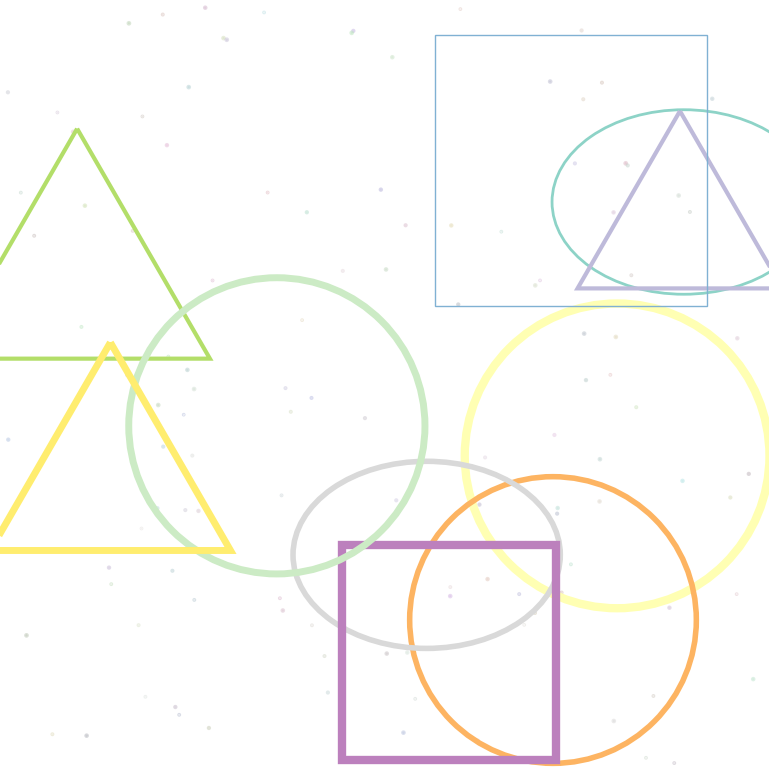[{"shape": "oval", "thickness": 1, "radius": 0.86, "center": [0.888, 0.738]}, {"shape": "circle", "thickness": 3, "radius": 0.99, "center": [0.801, 0.408]}, {"shape": "triangle", "thickness": 1.5, "radius": 0.77, "center": [0.883, 0.702]}, {"shape": "square", "thickness": 0.5, "radius": 0.88, "center": [0.742, 0.778]}, {"shape": "circle", "thickness": 2, "radius": 0.93, "center": [0.718, 0.195]}, {"shape": "triangle", "thickness": 1.5, "radius": 1.0, "center": [0.1, 0.634]}, {"shape": "oval", "thickness": 2, "radius": 0.87, "center": [0.554, 0.279]}, {"shape": "square", "thickness": 3, "radius": 0.7, "center": [0.583, 0.153]}, {"shape": "circle", "thickness": 2.5, "radius": 0.96, "center": [0.36, 0.447]}, {"shape": "triangle", "thickness": 2.5, "radius": 0.9, "center": [0.143, 0.375]}]